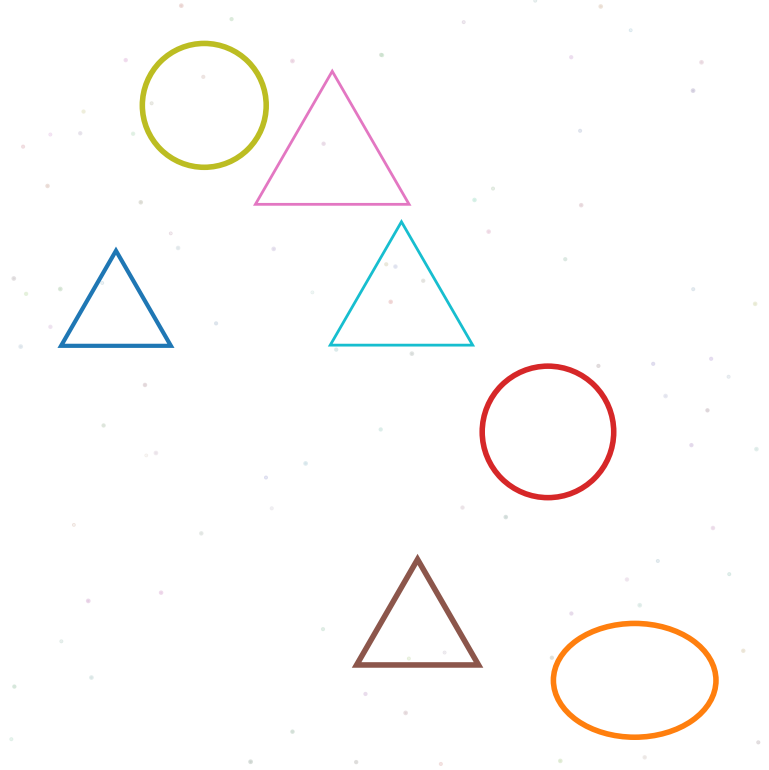[{"shape": "triangle", "thickness": 1.5, "radius": 0.41, "center": [0.151, 0.592]}, {"shape": "oval", "thickness": 2, "radius": 0.53, "center": [0.824, 0.116]}, {"shape": "circle", "thickness": 2, "radius": 0.43, "center": [0.712, 0.439]}, {"shape": "triangle", "thickness": 2, "radius": 0.46, "center": [0.542, 0.182]}, {"shape": "triangle", "thickness": 1, "radius": 0.58, "center": [0.431, 0.792]}, {"shape": "circle", "thickness": 2, "radius": 0.4, "center": [0.265, 0.863]}, {"shape": "triangle", "thickness": 1, "radius": 0.53, "center": [0.521, 0.605]}]